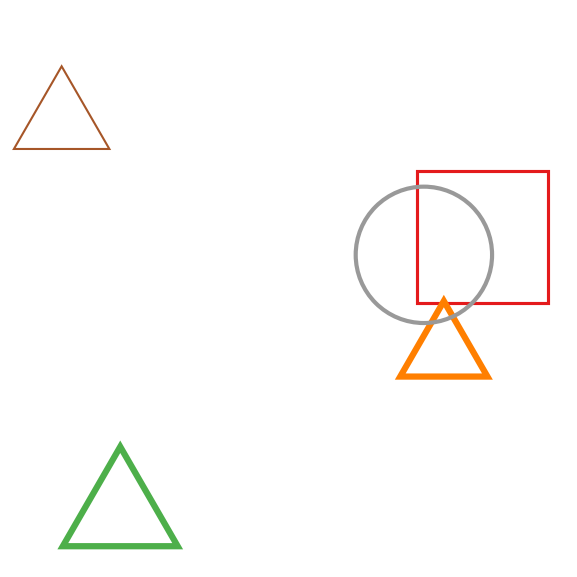[{"shape": "square", "thickness": 1.5, "radius": 0.57, "center": [0.835, 0.589]}, {"shape": "triangle", "thickness": 3, "radius": 0.57, "center": [0.208, 0.111]}, {"shape": "triangle", "thickness": 3, "radius": 0.44, "center": [0.769, 0.391]}, {"shape": "triangle", "thickness": 1, "radius": 0.48, "center": [0.107, 0.789]}, {"shape": "circle", "thickness": 2, "radius": 0.59, "center": [0.734, 0.558]}]